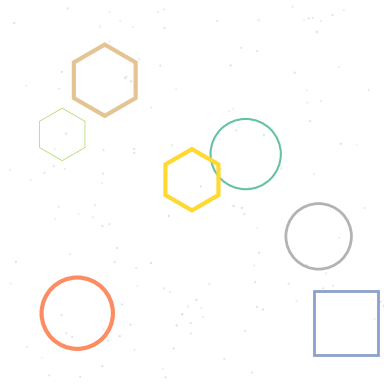[{"shape": "circle", "thickness": 1.5, "radius": 0.46, "center": [0.638, 0.6]}, {"shape": "circle", "thickness": 3, "radius": 0.46, "center": [0.201, 0.187]}, {"shape": "square", "thickness": 2, "radius": 0.42, "center": [0.9, 0.161]}, {"shape": "hexagon", "thickness": 0.5, "radius": 0.34, "center": [0.162, 0.651]}, {"shape": "hexagon", "thickness": 3, "radius": 0.4, "center": [0.499, 0.533]}, {"shape": "hexagon", "thickness": 3, "radius": 0.46, "center": [0.272, 0.792]}, {"shape": "circle", "thickness": 2, "radius": 0.43, "center": [0.828, 0.386]}]